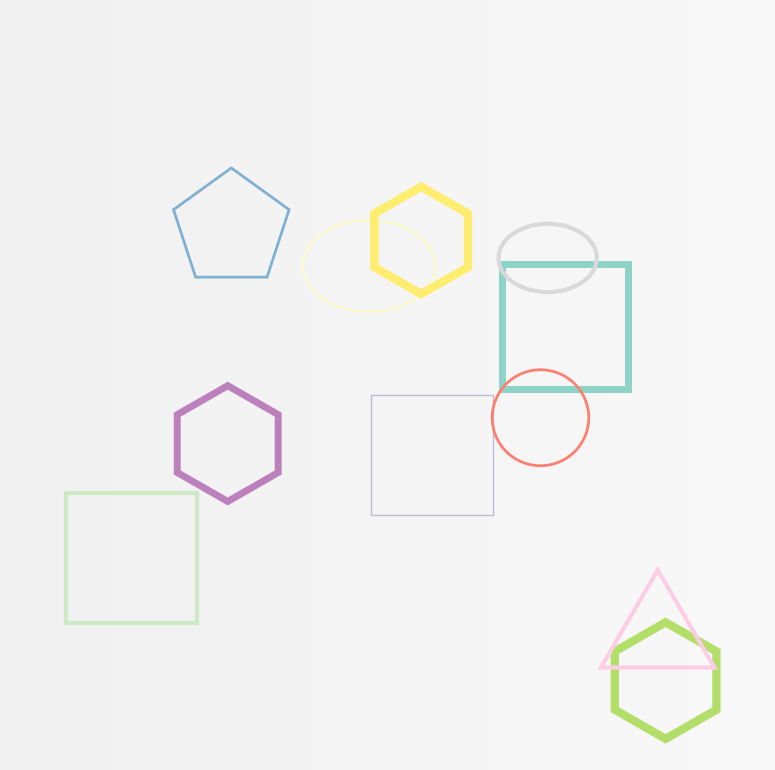[{"shape": "square", "thickness": 2.5, "radius": 0.41, "center": [0.729, 0.576]}, {"shape": "oval", "thickness": 0.5, "radius": 0.43, "center": [0.476, 0.654]}, {"shape": "square", "thickness": 0.5, "radius": 0.39, "center": [0.558, 0.409]}, {"shape": "circle", "thickness": 1, "radius": 0.31, "center": [0.697, 0.457]}, {"shape": "pentagon", "thickness": 1, "radius": 0.39, "center": [0.298, 0.703]}, {"shape": "hexagon", "thickness": 3, "radius": 0.38, "center": [0.859, 0.116]}, {"shape": "triangle", "thickness": 1.5, "radius": 0.42, "center": [0.849, 0.175]}, {"shape": "oval", "thickness": 1.5, "radius": 0.32, "center": [0.707, 0.665]}, {"shape": "hexagon", "thickness": 2.5, "radius": 0.38, "center": [0.294, 0.424]}, {"shape": "square", "thickness": 1.5, "radius": 0.42, "center": [0.169, 0.275]}, {"shape": "hexagon", "thickness": 3, "radius": 0.35, "center": [0.543, 0.688]}]